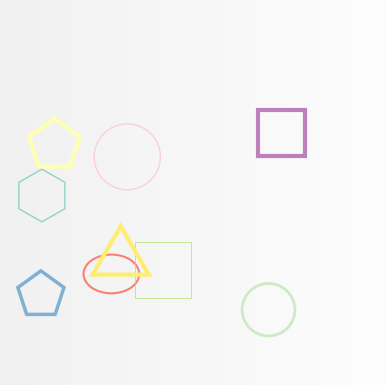[{"shape": "hexagon", "thickness": 1, "radius": 0.34, "center": [0.108, 0.492]}, {"shape": "pentagon", "thickness": 3, "radius": 0.35, "center": [0.141, 0.623]}, {"shape": "oval", "thickness": 1.5, "radius": 0.36, "center": [0.287, 0.288]}, {"shape": "pentagon", "thickness": 2.5, "radius": 0.31, "center": [0.106, 0.234]}, {"shape": "square", "thickness": 0.5, "radius": 0.36, "center": [0.421, 0.299]}, {"shape": "circle", "thickness": 1, "radius": 0.43, "center": [0.328, 0.593]}, {"shape": "square", "thickness": 3, "radius": 0.3, "center": [0.727, 0.654]}, {"shape": "circle", "thickness": 2, "radius": 0.34, "center": [0.693, 0.196]}, {"shape": "triangle", "thickness": 3, "radius": 0.42, "center": [0.312, 0.328]}]